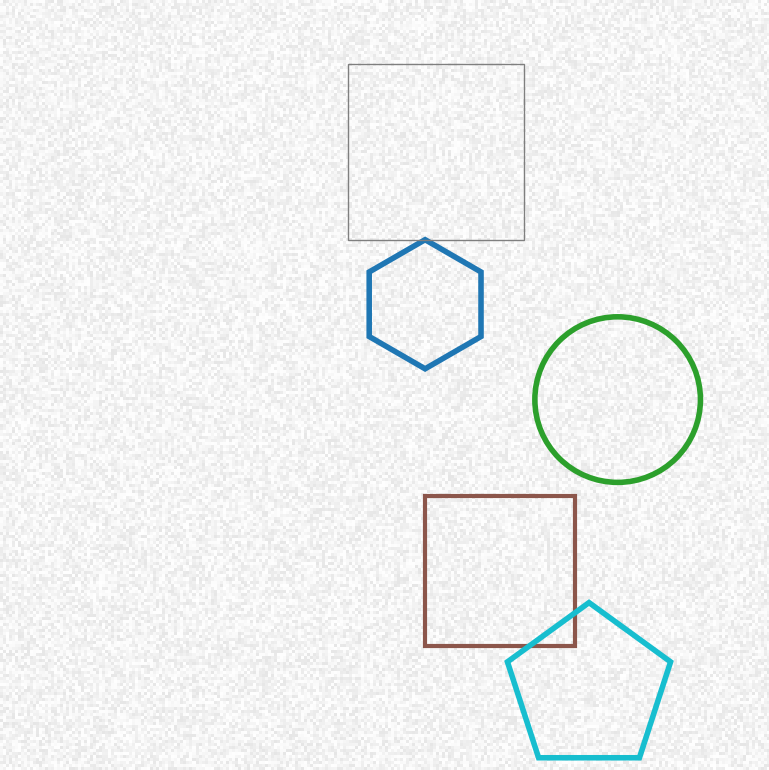[{"shape": "hexagon", "thickness": 2, "radius": 0.42, "center": [0.552, 0.605]}, {"shape": "circle", "thickness": 2, "radius": 0.54, "center": [0.802, 0.481]}, {"shape": "square", "thickness": 1.5, "radius": 0.49, "center": [0.649, 0.259]}, {"shape": "square", "thickness": 0.5, "radius": 0.57, "center": [0.566, 0.803]}, {"shape": "pentagon", "thickness": 2, "radius": 0.56, "center": [0.765, 0.106]}]